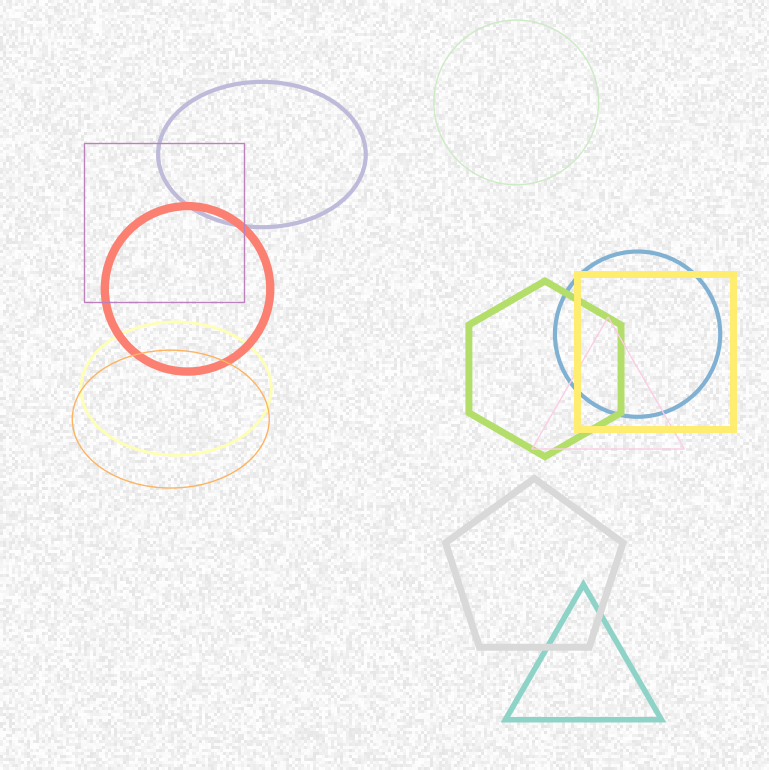[{"shape": "triangle", "thickness": 2, "radius": 0.59, "center": [0.758, 0.124]}, {"shape": "oval", "thickness": 1, "radius": 0.62, "center": [0.229, 0.495]}, {"shape": "oval", "thickness": 1.5, "radius": 0.67, "center": [0.34, 0.799]}, {"shape": "circle", "thickness": 3, "radius": 0.54, "center": [0.244, 0.625]}, {"shape": "circle", "thickness": 1.5, "radius": 0.54, "center": [0.828, 0.566]}, {"shape": "oval", "thickness": 0.5, "radius": 0.64, "center": [0.222, 0.456]}, {"shape": "hexagon", "thickness": 2.5, "radius": 0.57, "center": [0.708, 0.521]}, {"shape": "triangle", "thickness": 0.5, "radius": 0.57, "center": [0.79, 0.474]}, {"shape": "pentagon", "thickness": 2.5, "radius": 0.61, "center": [0.694, 0.257]}, {"shape": "square", "thickness": 0.5, "radius": 0.52, "center": [0.213, 0.711]}, {"shape": "circle", "thickness": 0.5, "radius": 0.53, "center": [0.67, 0.867]}, {"shape": "square", "thickness": 2.5, "radius": 0.51, "center": [0.85, 0.544]}]